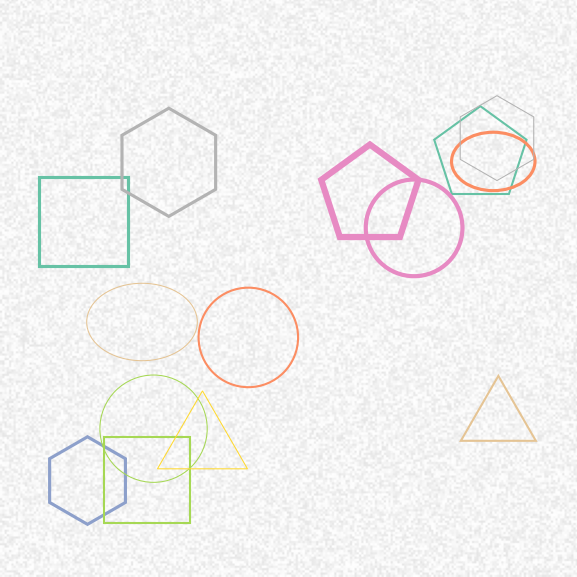[{"shape": "pentagon", "thickness": 1, "radius": 0.42, "center": [0.832, 0.731]}, {"shape": "square", "thickness": 1.5, "radius": 0.38, "center": [0.144, 0.616]}, {"shape": "circle", "thickness": 1, "radius": 0.43, "center": [0.43, 0.415]}, {"shape": "oval", "thickness": 1.5, "radius": 0.36, "center": [0.854, 0.72]}, {"shape": "hexagon", "thickness": 1.5, "radius": 0.38, "center": [0.152, 0.167]}, {"shape": "circle", "thickness": 2, "radius": 0.42, "center": [0.717, 0.605]}, {"shape": "pentagon", "thickness": 3, "radius": 0.44, "center": [0.64, 0.66]}, {"shape": "circle", "thickness": 0.5, "radius": 0.46, "center": [0.266, 0.257]}, {"shape": "square", "thickness": 1, "radius": 0.37, "center": [0.254, 0.168]}, {"shape": "triangle", "thickness": 0.5, "radius": 0.45, "center": [0.351, 0.232]}, {"shape": "oval", "thickness": 0.5, "radius": 0.48, "center": [0.246, 0.442]}, {"shape": "triangle", "thickness": 1, "radius": 0.37, "center": [0.863, 0.273]}, {"shape": "hexagon", "thickness": 0.5, "radius": 0.37, "center": [0.861, 0.76]}, {"shape": "hexagon", "thickness": 1.5, "radius": 0.47, "center": [0.292, 0.718]}]